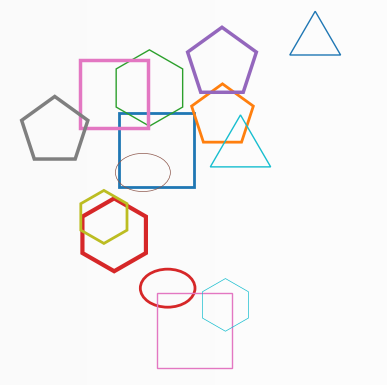[{"shape": "square", "thickness": 2, "radius": 0.48, "center": [0.404, 0.611]}, {"shape": "triangle", "thickness": 1, "radius": 0.38, "center": [0.813, 0.895]}, {"shape": "pentagon", "thickness": 2, "radius": 0.42, "center": [0.574, 0.698]}, {"shape": "hexagon", "thickness": 1, "radius": 0.5, "center": [0.386, 0.771]}, {"shape": "oval", "thickness": 2, "radius": 0.35, "center": [0.433, 0.252]}, {"shape": "hexagon", "thickness": 3, "radius": 0.47, "center": [0.295, 0.39]}, {"shape": "pentagon", "thickness": 2.5, "radius": 0.47, "center": [0.573, 0.836]}, {"shape": "oval", "thickness": 0.5, "radius": 0.35, "center": [0.369, 0.552]}, {"shape": "square", "thickness": 1, "radius": 0.49, "center": [0.502, 0.141]}, {"shape": "square", "thickness": 2.5, "radius": 0.44, "center": [0.294, 0.756]}, {"shape": "pentagon", "thickness": 2.5, "radius": 0.45, "center": [0.141, 0.66]}, {"shape": "hexagon", "thickness": 2, "radius": 0.34, "center": [0.268, 0.437]}, {"shape": "triangle", "thickness": 1, "radius": 0.45, "center": [0.621, 0.612]}, {"shape": "hexagon", "thickness": 0.5, "radius": 0.34, "center": [0.582, 0.208]}]